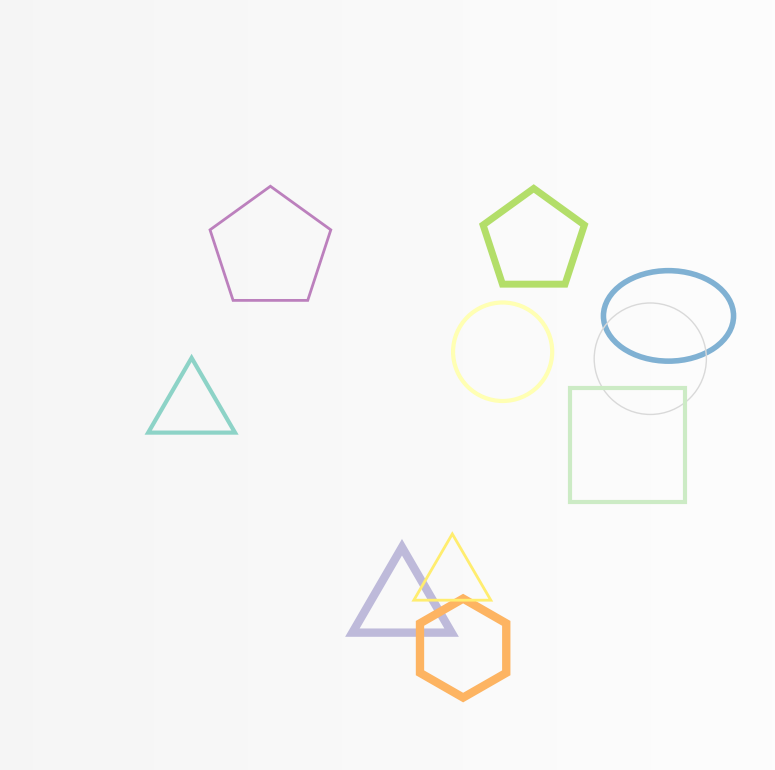[{"shape": "triangle", "thickness": 1.5, "radius": 0.32, "center": [0.247, 0.471]}, {"shape": "circle", "thickness": 1.5, "radius": 0.32, "center": [0.649, 0.543]}, {"shape": "triangle", "thickness": 3, "radius": 0.37, "center": [0.519, 0.215]}, {"shape": "oval", "thickness": 2, "radius": 0.42, "center": [0.863, 0.59]}, {"shape": "hexagon", "thickness": 3, "radius": 0.32, "center": [0.598, 0.158]}, {"shape": "pentagon", "thickness": 2.5, "radius": 0.34, "center": [0.689, 0.687]}, {"shape": "circle", "thickness": 0.5, "radius": 0.36, "center": [0.839, 0.534]}, {"shape": "pentagon", "thickness": 1, "radius": 0.41, "center": [0.349, 0.676]}, {"shape": "square", "thickness": 1.5, "radius": 0.37, "center": [0.81, 0.423]}, {"shape": "triangle", "thickness": 1, "radius": 0.29, "center": [0.584, 0.249]}]